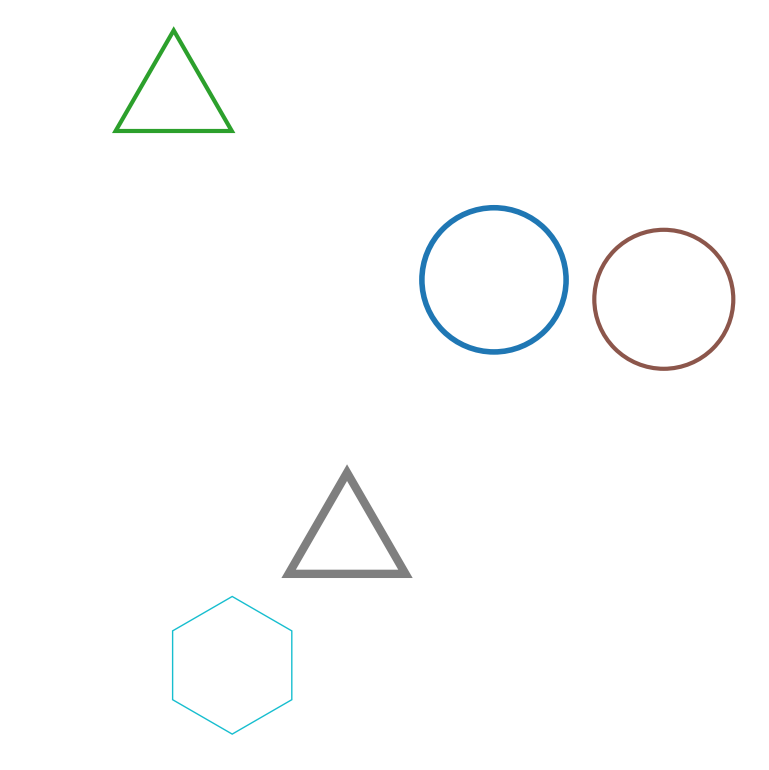[{"shape": "circle", "thickness": 2, "radius": 0.47, "center": [0.642, 0.637]}, {"shape": "triangle", "thickness": 1.5, "radius": 0.44, "center": [0.226, 0.873]}, {"shape": "circle", "thickness": 1.5, "radius": 0.45, "center": [0.862, 0.611]}, {"shape": "triangle", "thickness": 3, "radius": 0.44, "center": [0.451, 0.299]}, {"shape": "hexagon", "thickness": 0.5, "radius": 0.45, "center": [0.302, 0.136]}]